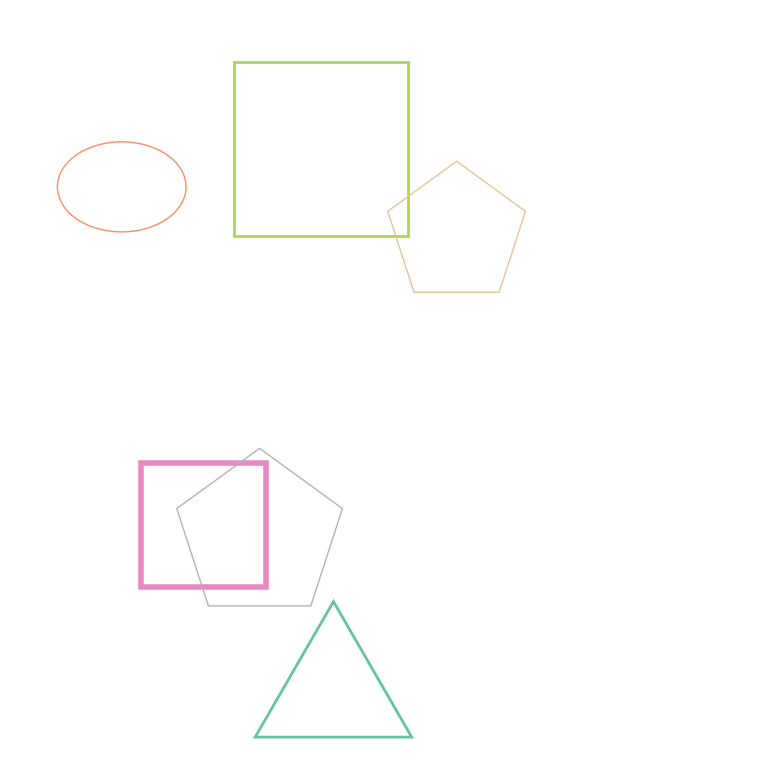[{"shape": "triangle", "thickness": 1, "radius": 0.59, "center": [0.433, 0.101]}, {"shape": "oval", "thickness": 0.5, "radius": 0.42, "center": [0.158, 0.757]}, {"shape": "square", "thickness": 2, "radius": 0.4, "center": [0.264, 0.318]}, {"shape": "square", "thickness": 1, "radius": 0.57, "center": [0.417, 0.807]}, {"shape": "pentagon", "thickness": 0.5, "radius": 0.47, "center": [0.593, 0.696]}, {"shape": "pentagon", "thickness": 0.5, "radius": 0.57, "center": [0.337, 0.305]}]